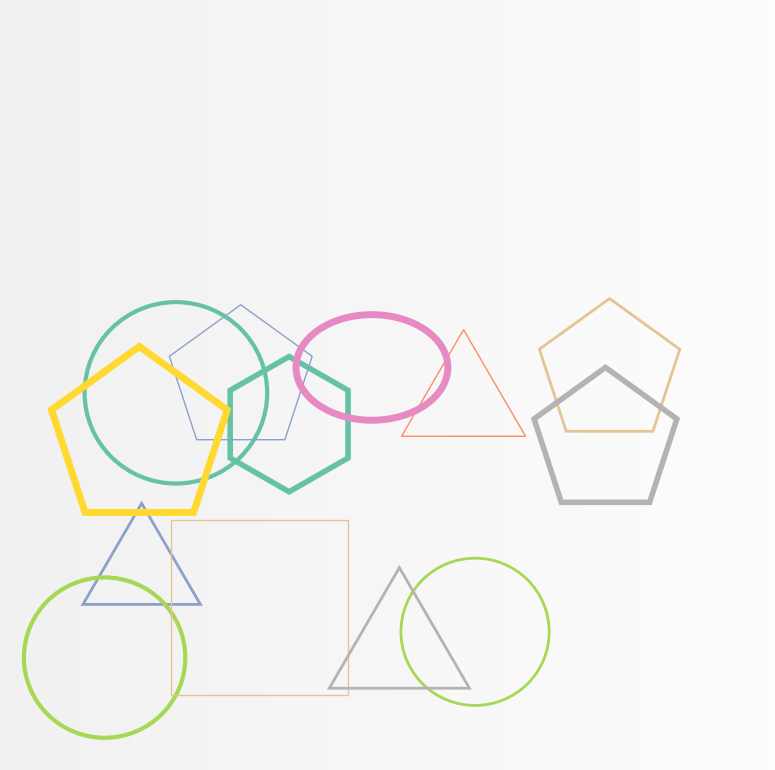[{"shape": "circle", "thickness": 1.5, "radius": 0.59, "center": [0.227, 0.49]}, {"shape": "hexagon", "thickness": 2, "radius": 0.44, "center": [0.373, 0.449]}, {"shape": "triangle", "thickness": 0.5, "radius": 0.46, "center": [0.598, 0.48]}, {"shape": "pentagon", "thickness": 0.5, "radius": 0.48, "center": [0.311, 0.507]}, {"shape": "triangle", "thickness": 1, "radius": 0.44, "center": [0.183, 0.259]}, {"shape": "oval", "thickness": 2.5, "radius": 0.49, "center": [0.48, 0.523]}, {"shape": "circle", "thickness": 1.5, "radius": 0.52, "center": [0.135, 0.146]}, {"shape": "circle", "thickness": 1, "radius": 0.48, "center": [0.613, 0.179]}, {"shape": "pentagon", "thickness": 2.5, "radius": 0.6, "center": [0.18, 0.431]}, {"shape": "pentagon", "thickness": 1, "radius": 0.48, "center": [0.787, 0.517]}, {"shape": "square", "thickness": 0.5, "radius": 0.57, "center": [0.335, 0.211]}, {"shape": "triangle", "thickness": 1, "radius": 0.52, "center": [0.515, 0.158]}, {"shape": "pentagon", "thickness": 2, "radius": 0.48, "center": [0.781, 0.426]}]